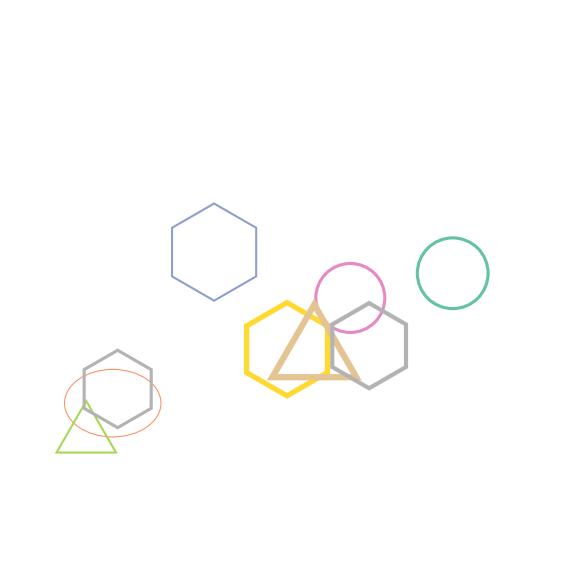[{"shape": "circle", "thickness": 1.5, "radius": 0.31, "center": [0.784, 0.526]}, {"shape": "oval", "thickness": 0.5, "radius": 0.42, "center": [0.195, 0.301]}, {"shape": "hexagon", "thickness": 1, "radius": 0.42, "center": [0.371, 0.563]}, {"shape": "circle", "thickness": 1.5, "radius": 0.3, "center": [0.607, 0.483]}, {"shape": "triangle", "thickness": 1, "radius": 0.3, "center": [0.149, 0.245]}, {"shape": "hexagon", "thickness": 2.5, "radius": 0.4, "center": [0.497, 0.394]}, {"shape": "triangle", "thickness": 3, "radius": 0.42, "center": [0.544, 0.388]}, {"shape": "hexagon", "thickness": 2, "radius": 0.37, "center": [0.639, 0.401]}, {"shape": "hexagon", "thickness": 1.5, "radius": 0.34, "center": [0.204, 0.326]}]